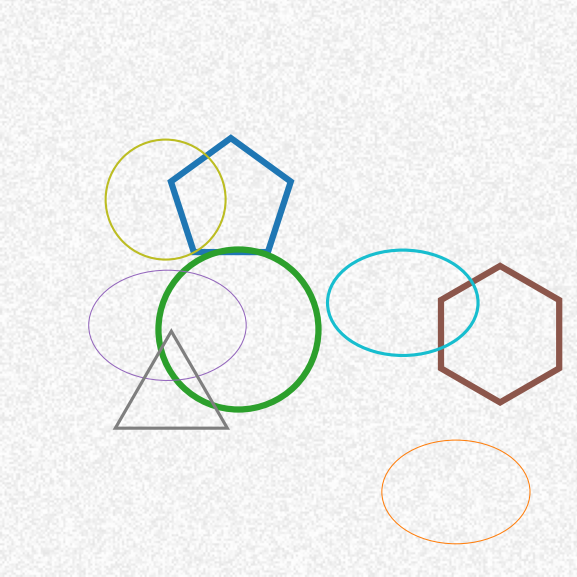[{"shape": "pentagon", "thickness": 3, "radius": 0.55, "center": [0.4, 0.651]}, {"shape": "oval", "thickness": 0.5, "radius": 0.64, "center": [0.789, 0.147]}, {"shape": "circle", "thickness": 3, "radius": 0.69, "center": [0.413, 0.429]}, {"shape": "oval", "thickness": 0.5, "radius": 0.68, "center": [0.29, 0.436]}, {"shape": "hexagon", "thickness": 3, "radius": 0.59, "center": [0.866, 0.42]}, {"shape": "triangle", "thickness": 1.5, "radius": 0.56, "center": [0.297, 0.314]}, {"shape": "circle", "thickness": 1, "radius": 0.52, "center": [0.287, 0.654]}, {"shape": "oval", "thickness": 1.5, "radius": 0.65, "center": [0.697, 0.475]}]